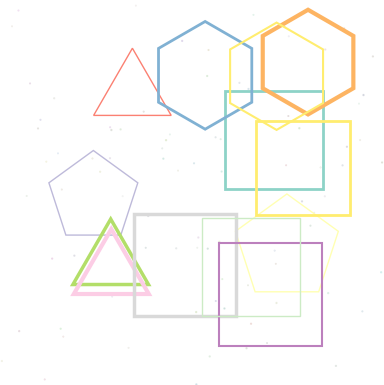[{"shape": "square", "thickness": 2, "radius": 0.64, "center": [0.713, 0.637]}, {"shape": "pentagon", "thickness": 1, "radius": 0.7, "center": [0.745, 0.356]}, {"shape": "pentagon", "thickness": 1, "radius": 0.61, "center": [0.242, 0.488]}, {"shape": "triangle", "thickness": 1, "radius": 0.58, "center": [0.344, 0.758]}, {"shape": "hexagon", "thickness": 2, "radius": 0.7, "center": [0.533, 0.804]}, {"shape": "hexagon", "thickness": 3, "radius": 0.68, "center": [0.8, 0.839]}, {"shape": "triangle", "thickness": 2.5, "radius": 0.57, "center": [0.288, 0.318]}, {"shape": "triangle", "thickness": 3, "radius": 0.56, "center": [0.289, 0.293]}, {"shape": "square", "thickness": 2.5, "radius": 0.66, "center": [0.481, 0.313]}, {"shape": "square", "thickness": 1.5, "radius": 0.67, "center": [0.702, 0.235]}, {"shape": "square", "thickness": 1, "radius": 0.63, "center": [0.651, 0.307]}, {"shape": "square", "thickness": 2, "radius": 0.61, "center": [0.787, 0.563]}, {"shape": "hexagon", "thickness": 1.5, "radius": 0.7, "center": [0.718, 0.802]}]